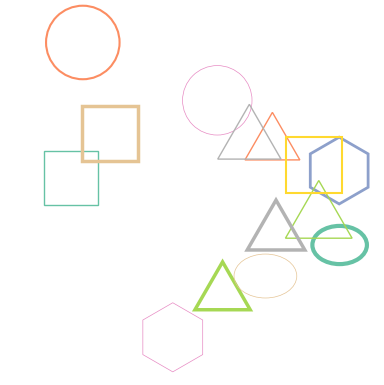[{"shape": "square", "thickness": 1, "radius": 0.35, "center": [0.184, 0.537]}, {"shape": "oval", "thickness": 3, "radius": 0.35, "center": [0.882, 0.364]}, {"shape": "circle", "thickness": 1.5, "radius": 0.48, "center": [0.215, 0.89]}, {"shape": "triangle", "thickness": 1, "radius": 0.41, "center": [0.708, 0.626]}, {"shape": "hexagon", "thickness": 2, "radius": 0.43, "center": [0.881, 0.557]}, {"shape": "hexagon", "thickness": 0.5, "radius": 0.45, "center": [0.449, 0.124]}, {"shape": "circle", "thickness": 0.5, "radius": 0.45, "center": [0.564, 0.739]}, {"shape": "triangle", "thickness": 1, "radius": 0.5, "center": [0.828, 0.431]}, {"shape": "triangle", "thickness": 2.5, "radius": 0.41, "center": [0.578, 0.237]}, {"shape": "square", "thickness": 1.5, "radius": 0.36, "center": [0.816, 0.571]}, {"shape": "square", "thickness": 2.5, "radius": 0.36, "center": [0.286, 0.652]}, {"shape": "oval", "thickness": 0.5, "radius": 0.41, "center": [0.689, 0.283]}, {"shape": "triangle", "thickness": 1, "radius": 0.47, "center": [0.648, 0.634]}, {"shape": "triangle", "thickness": 2.5, "radius": 0.43, "center": [0.717, 0.394]}]